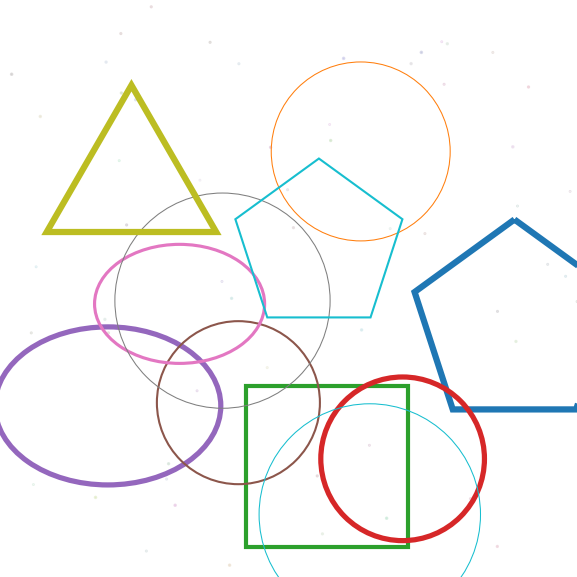[{"shape": "pentagon", "thickness": 3, "radius": 0.91, "center": [0.891, 0.437]}, {"shape": "circle", "thickness": 0.5, "radius": 0.77, "center": [0.625, 0.737]}, {"shape": "square", "thickness": 2, "radius": 0.7, "center": [0.566, 0.191]}, {"shape": "circle", "thickness": 2.5, "radius": 0.71, "center": [0.697, 0.205]}, {"shape": "oval", "thickness": 2.5, "radius": 0.98, "center": [0.187, 0.296]}, {"shape": "circle", "thickness": 1, "radius": 0.71, "center": [0.413, 0.302]}, {"shape": "oval", "thickness": 1.5, "radius": 0.74, "center": [0.311, 0.473]}, {"shape": "circle", "thickness": 0.5, "radius": 0.93, "center": [0.385, 0.479]}, {"shape": "triangle", "thickness": 3, "radius": 0.85, "center": [0.228, 0.682]}, {"shape": "pentagon", "thickness": 1, "radius": 0.76, "center": [0.552, 0.573]}, {"shape": "circle", "thickness": 0.5, "radius": 0.96, "center": [0.64, 0.108]}]